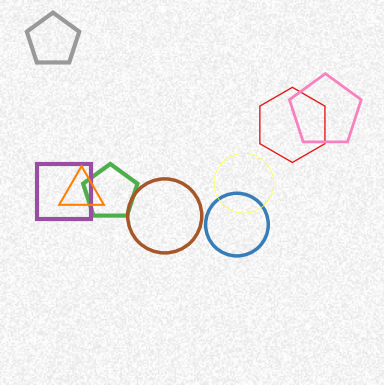[{"shape": "hexagon", "thickness": 1, "radius": 0.49, "center": [0.759, 0.676]}, {"shape": "circle", "thickness": 2.5, "radius": 0.41, "center": [0.615, 0.417]}, {"shape": "pentagon", "thickness": 3, "radius": 0.37, "center": [0.286, 0.5]}, {"shape": "square", "thickness": 3, "radius": 0.36, "center": [0.166, 0.503]}, {"shape": "triangle", "thickness": 1.5, "radius": 0.34, "center": [0.212, 0.502]}, {"shape": "circle", "thickness": 0.5, "radius": 0.39, "center": [0.634, 0.524]}, {"shape": "circle", "thickness": 2.5, "radius": 0.48, "center": [0.428, 0.439]}, {"shape": "pentagon", "thickness": 2, "radius": 0.49, "center": [0.845, 0.711]}, {"shape": "pentagon", "thickness": 3, "radius": 0.36, "center": [0.138, 0.896]}]